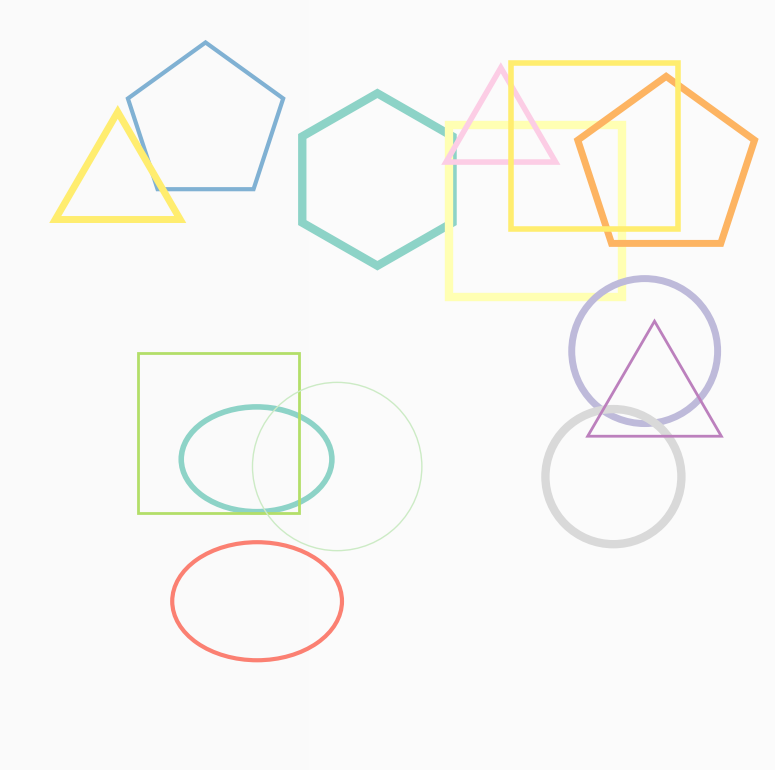[{"shape": "hexagon", "thickness": 3, "radius": 0.56, "center": [0.487, 0.767]}, {"shape": "oval", "thickness": 2, "radius": 0.49, "center": [0.331, 0.404]}, {"shape": "square", "thickness": 3, "radius": 0.56, "center": [0.691, 0.726]}, {"shape": "circle", "thickness": 2.5, "radius": 0.47, "center": [0.832, 0.544]}, {"shape": "oval", "thickness": 1.5, "radius": 0.55, "center": [0.332, 0.219]}, {"shape": "pentagon", "thickness": 1.5, "radius": 0.53, "center": [0.265, 0.84]}, {"shape": "pentagon", "thickness": 2.5, "radius": 0.6, "center": [0.86, 0.781]}, {"shape": "square", "thickness": 1, "radius": 0.52, "center": [0.282, 0.438]}, {"shape": "triangle", "thickness": 2, "radius": 0.41, "center": [0.646, 0.83]}, {"shape": "circle", "thickness": 3, "radius": 0.44, "center": [0.792, 0.381]}, {"shape": "triangle", "thickness": 1, "radius": 0.5, "center": [0.845, 0.483]}, {"shape": "circle", "thickness": 0.5, "radius": 0.55, "center": [0.435, 0.394]}, {"shape": "square", "thickness": 2, "radius": 0.54, "center": [0.767, 0.81]}, {"shape": "triangle", "thickness": 2.5, "radius": 0.47, "center": [0.152, 0.761]}]